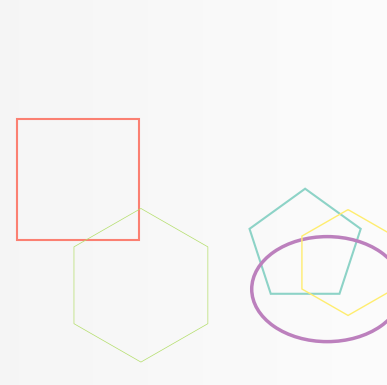[{"shape": "pentagon", "thickness": 1.5, "radius": 0.75, "center": [0.787, 0.359]}, {"shape": "square", "thickness": 1.5, "radius": 0.79, "center": [0.201, 0.533]}, {"shape": "hexagon", "thickness": 0.5, "radius": 1.0, "center": [0.364, 0.259]}, {"shape": "oval", "thickness": 2.5, "radius": 0.97, "center": [0.844, 0.249]}, {"shape": "hexagon", "thickness": 1, "radius": 0.69, "center": [0.898, 0.318]}]